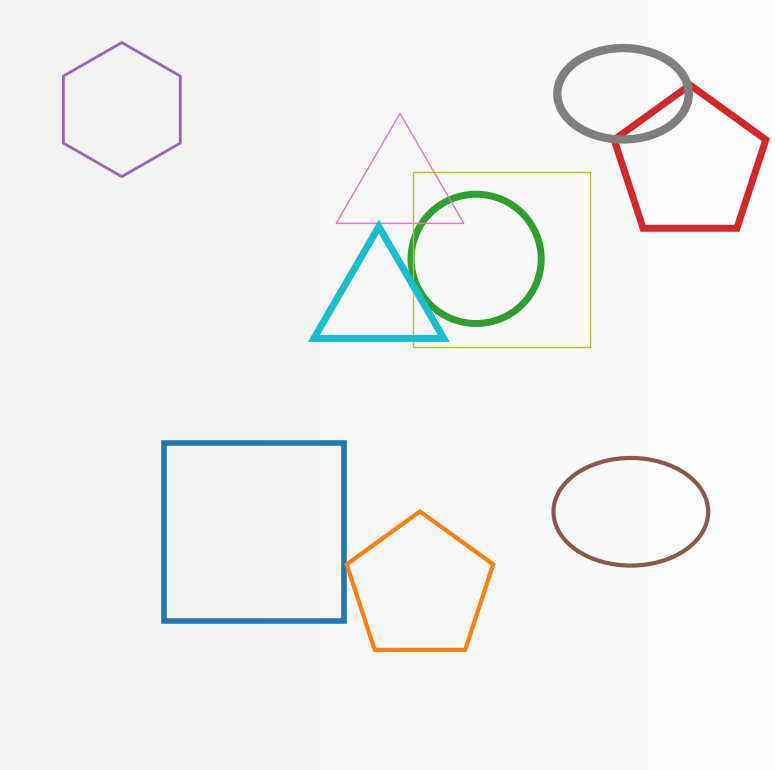[{"shape": "square", "thickness": 2, "radius": 0.58, "center": [0.328, 0.309]}, {"shape": "pentagon", "thickness": 1.5, "radius": 0.5, "center": [0.542, 0.236]}, {"shape": "circle", "thickness": 2.5, "radius": 0.42, "center": [0.614, 0.664]}, {"shape": "pentagon", "thickness": 2.5, "radius": 0.51, "center": [0.89, 0.787]}, {"shape": "hexagon", "thickness": 1, "radius": 0.44, "center": [0.157, 0.858]}, {"shape": "oval", "thickness": 1.5, "radius": 0.5, "center": [0.814, 0.335]}, {"shape": "triangle", "thickness": 0.5, "radius": 0.48, "center": [0.516, 0.757]}, {"shape": "oval", "thickness": 3, "radius": 0.42, "center": [0.804, 0.878]}, {"shape": "square", "thickness": 0.5, "radius": 0.57, "center": [0.647, 0.663]}, {"shape": "triangle", "thickness": 2.5, "radius": 0.48, "center": [0.489, 0.609]}]